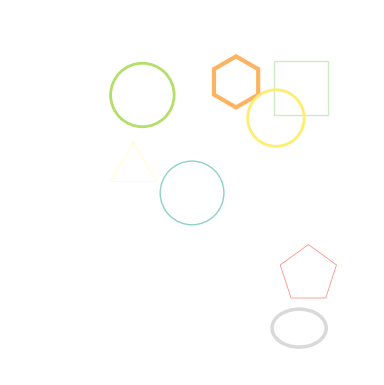[{"shape": "circle", "thickness": 1, "radius": 0.41, "center": [0.499, 0.499]}, {"shape": "triangle", "thickness": 0.5, "radius": 0.35, "center": [0.347, 0.563]}, {"shape": "pentagon", "thickness": 0.5, "radius": 0.38, "center": [0.801, 0.288]}, {"shape": "hexagon", "thickness": 3, "radius": 0.33, "center": [0.613, 0.787]}, {"shape": "circle", "thickness": 2, "radius": 0.41, "center": [0.37, 0.753]}, {"shape": "oval", "thickness": 2.5, "radius": 0.35, "center": [0.777, 0.148]}, {"shape": "square", "thickness": 1, "radius": 0.35, "center": [0.782, 0.772]}, {"shape": "circle", "thickness": 2, "radius": 0.37, "center": [0.717, 0.693]}]